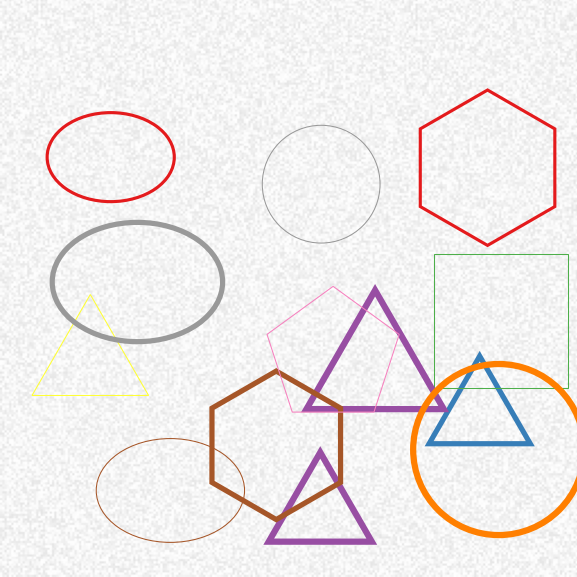[{"shape": "hexagon", "thickness": 1.5, "radius": 0.67, "center": [0.844, 0.709]}, {"shape": "oval", "thickness": 1.5, "radius": 0.55, "center": [0.192, 0.727]}, {"shape": "triangle", "thickness": 2.5, "radius": 0.51, "center": [0.831, 0.281]}, {"shape": "square", "thickness": 0.5, "radius": 0.58, "center": [0.868, 0.443]}, {"shape": "triangle", "thickness": 3, "radius": 0.52, "center": [0.555, 0.113]}, {"shape": "triangle", "thickness": 3, "radius": 0.69, "center": [0.649, 0.359]}, {"shape": "circle", "thickness": 3, "radius": 0.74, "center": [0.864, 0.221]}, {"shape": "triangle", "thickness": 0.5, "radius": 0.58, "center": [0.156, 0.373]}, {"shape": "oval", "thickness": 0.5, "radius": 0.64, "center": [0.295, 0.15]}, {"shape": "hexagon", "thickness": 2.5, "radius": 0.64, "center": [0.478, 0.228]}, {"shape": "pentagon", "thickness": 0.5, "radius": 0.6, "center": [0.577, 0.383]}, {"shape": "circle", "thickness": 0.5, "radius": 0.51, "center": [0.556, 0.68]}, {"shape": "oval", "thickness": 2.5, "radius": 0.74, "center": [0.238, 0.511]}]